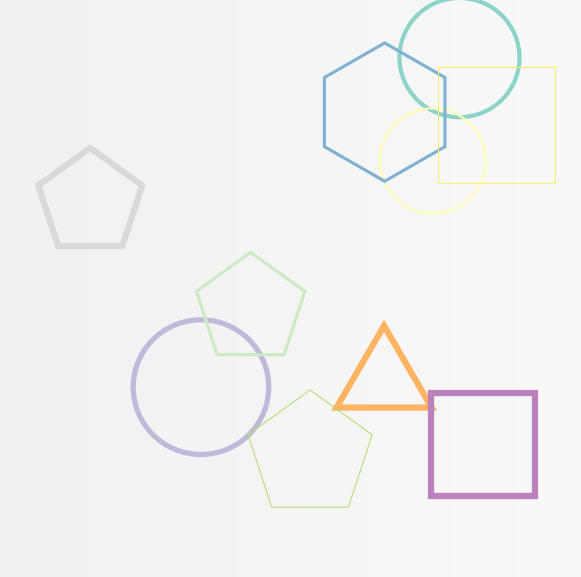[{"shape": "circle", "thickness": 2, "radius": 0.52, "center": [0.791, 0.899]}, {"shape": "circle", "thickness": 1, "radius": 0.45, "center": [0.745, 0.721]}, {"shape": "circle", "thickness": 2.5, "radius": 0.58, "center": [0.346, 0.329]}, {"shape": "hexagon", "thickness": 1.5, "radius": 0.6, "center": [0.662, 0.805]}, {"shape": "triangle", "thickness": 3, "radius": 0.47, "center": [0.661, 0.341]}, {"shape": "pentagon", "thickness": 0.5, "radius": 0.56, "center": [0.533, 0.212]}, {"shape": "pentagon", "thickness": 3, "radius": 0.47, "center": [0.155, 0.649]}, {"shape": "square", "thickness": 3, "radius": 0.45, "center": [0.831, 0.229]}, {"shape": "pentagon", "thickness": 1.5, "radius": 0.49, "center": [0.431, 0.464]}, {"shape": "square", "thickness": 0.5, "radius": 0.5, "center": [0.854, 0.782]}]